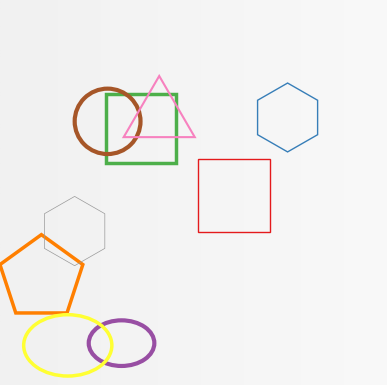[{"shape": "square", "thickness": 1, "radius": 0.47, "center": [0.604, 0.492]}, {"shape": "hexagon", "thickness": 1, "radius": 0.45, "center": [0.742, 0.695]}, {"shape": "square", "thickness": 2.5, "radius": 0.45, "center": [0.363, 0.666]}, {"shape": "oval", "thickness": 3, "radius": 0.42, "center": [0.314, 0.109]}, {"shape": "pentagon", "thickness": 2.5, "radius": 0.56, "center": [0.107, 0.278]}, {"shape": "oval", "thickness": 2.5, "radius": 0.57, "center": [0.175, 0.103]}, {"shape": "circle", "thickness": 3, "radius": 0.42, "center": [0.278, 0.685]}, {"shape": "triangle", "thickness": 1.5, "radius": 0.53, "center": [0.411, 0.697]}, {"shape": "hexagon", "thickness": 0.5, "radius": 0.45, "center": [0.193, 0.4]}]